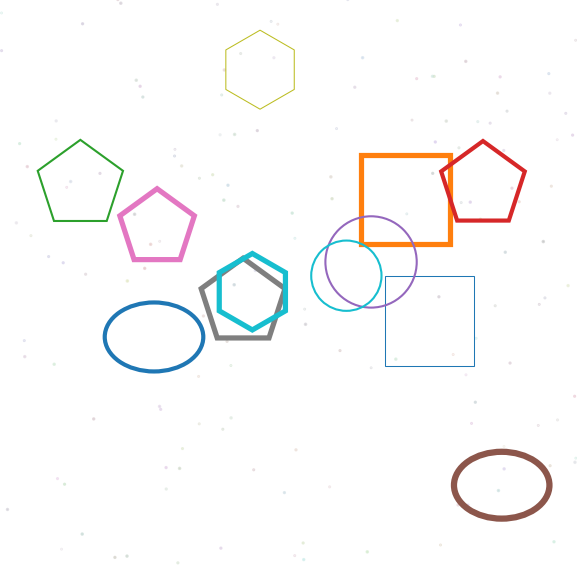[{"shape": "square", "thickness": 0.5, "radius": 0.39, "center": [0.744, 0.443]}, {"shape": "oval", "thickness": 2, "radius": 0.43, "center": [0.267, 0.416]}, {"shape": "square", "thickness": 2.5, "radius": 0.39, "center": [0.702, 0.654]}, {"shape": "pentagon", "thickness": 1, "radius": 0.39, "center": [0.139, 0.679]}, {"shape": "pentagon", "thickness": 2, "radius": 0.38, "center": [0.836, 0.679]}, {"shape": "circle", "thickness": 1, "radius": 0.4, "center": [0.643, 0.546]}, {"shape": "oval", "thickness": 3, "radius": 0.41, "center": [0.869, 0.159]}, {"shape": "pentagon", "thickness": 2.5, "radius": 0.34, "center": [0.272, 0.604]}, {"shape": "pentagon", "thickness": 2.5, "radius": 0.38, "center": [0.421, 0.476]}, {"shape": "hexagon", "thickness": 0.5, "radius": 0.34, "center": [0.45, 0.878]}, {"shape": "hexagon", "thickness": 2.5, "radius": 0.33, "center": [0.437, 0.494]}, {"shape": "circle", "thickness": 1, "radius": 0.3, "center": [0.6, 0.522]}]